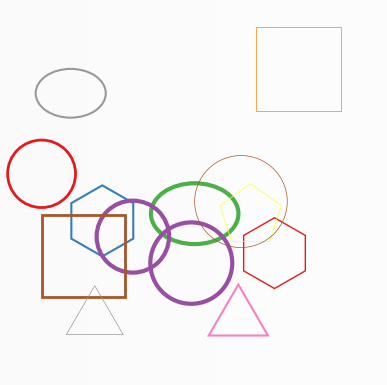[{"shape": "hexagon", "thickness": 1, "radius": 0.46, "center": [0.708, 0.343]}, {"shape": "circle", "thickness": 2, "radius": 0.44, "center": [0.107, 0.549]}, {"shape": "hexagon", "thickness": 1.5, "radius": 0.46, "center": [0.264, 0.426]}, {"shape": "oval", "thickness": 3, "radius": 0.56, "center": [0.502, 0.445]}, {"shape": "circle", "thickness": 3, "radius": 0.53, "center": [0.494, 0.317]}, {"shape": "circle", "thickness": 3, "radius": 0.47, "center": [0.343, 0.385]}, {"shape": "square", "thickness": 0.5, "radius": 0.55, "center": [0.769, 0.821]}, {"shape": "pentagon", "thickness": 0.5, "radius": 0.42, "center": [0.647, 0.44]}, {"shape": "circle", "thickness": 0.5, "radius": 0.6, "center": [0.622, 0.476]}, {"shape": "square", "thickness": 2, "radius": 0.53, "center": [0.215, 0.335]}, {"shape": "triangle", "thickness": 1.5, "radius": 0.44, "center": [0.615, 0.173]}, {"shape": "oval", "thickness": 1.5, "radius": 0.45, "center": [0.182, 0.758]}, {"shape": "triangle", "thickness": 0.5, "radius": 0.42, "center": [0.245, 0.173]}]